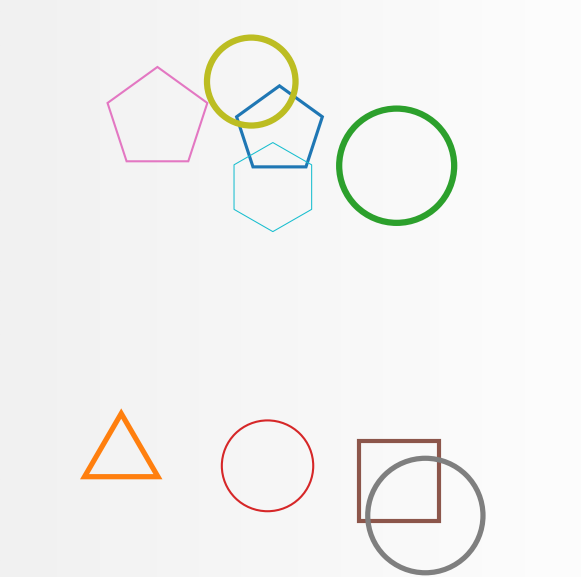[{"shape": "pentagon", "thickness": 1.5, "radius": 0.39, "center": [0.481, 0.773]}, {"shape": "triangle", "thickness": 2.5, "radius": 0.36, "center": [0.209, 0.21]}, {"shape": "circle", "thickness": 3, "radius": 0.49, "center": [0.682, 0.712]}, {"shape": "circle", "thickness": 1, "radius": 0.39, "center": [0.46, 0.193]}, {"shape": "square", "thickness": 2, "radius": 0.34, "center": [0.686, 0.166]}, {"shape": "pentagon", "thickness": 1, "radius": 0.45, "center": [0.271, 0.793]}, {"shape": "circle", "thickness": 2.5, "radius": 0.5, "center": [0.732, 0.106]}, {"shape": "circle", "thickness": 3, "radius": 0.38, "center": [0.432, 0.858]}, {"shape": "hexagon", "thickness": 0.5, "radius": 0.39, "center": [0.469, 0.675]}]